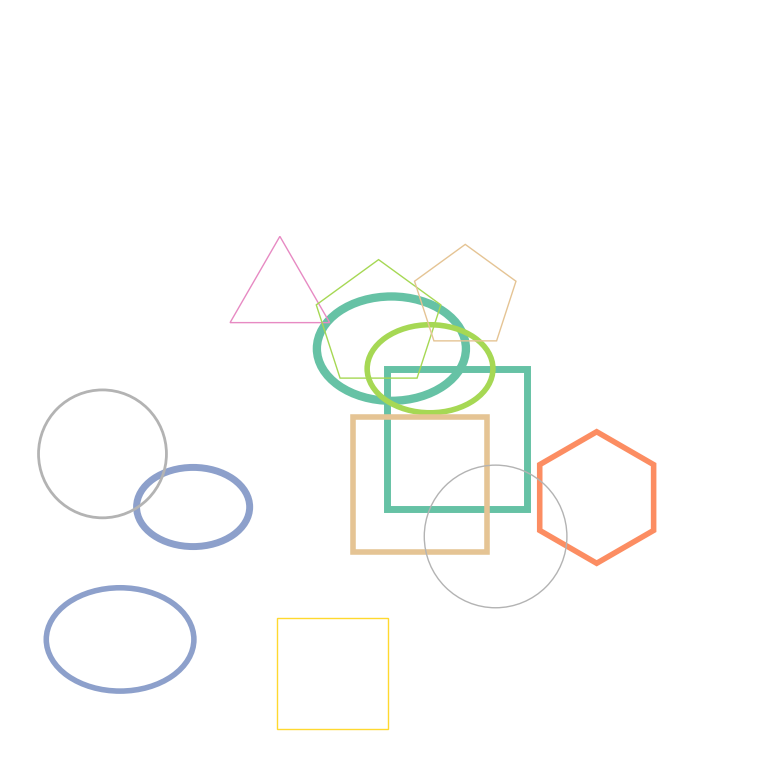[{"shape": "oval", "thickness": 3, "radius": 0.48, "center": [0.508, 0.547]}, {"shape": "square", "thickness": 2.5, "radius": 0.46, "center": [0.593, 0.43]}, {"shape": "hexagon", "thickness": 2, "radius": 0.43, "center": [0.775, 0.354]}, {"shape": "oval", "thickness": 2.5, "radius": 0.37, "center": [0.251, 0.342]}, {"shape": "oval", "thickness": 2, "radius": 0.48, "center": [0.156, 0.17]}, {"shape": "triangle", "thickness": 0.5, "radius": 0.37, "center": [0.363, 0.618]}, {"shape": "oval", "thickness": 2, "radius": 0.41, "center": [0.558, 0.521]}, {"shape": "pentagon", "thickness": 0.5, "radius": 0.43, "center": [0.492, 0.578]}, {"shape": "square", "thickness": 0.5, "radius": 0.36, "center": [0.431, 0.125]}, {"shape": "pentagon", "thickness": 0.5, "radius": 0.35, "center": [0.604, 0.613]}, {"shape": "square", "thickness": 2, "radius": 0.44, "center": [0.545, 0.371]}, {"shape": "circle", "thickness": 1, "radius": 0.42, "center": [0.133, 0.411]}, {"shape": "circle", "thickness": 0.5, "radius": 0.46, "center": [0.644, 0.303]}]